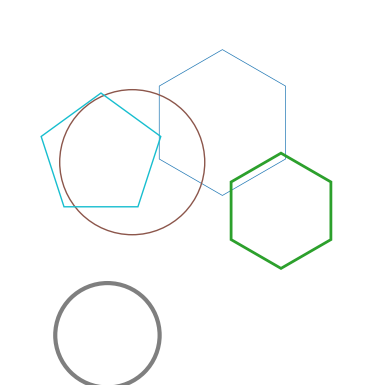[{"shape": "hexagon", "thickness": 0.5, "radius": 0.95, "center": [0.578, 0.682]}, {"shape": "hexagon", "thickness": 2, "radius": 0.75, "center": [0.73, 0.453]}, {"shape": "circle", "thickness": 1, "radius": 0.94, "center": [0.343, 0.579]}, {"shape": "circle", "thickness": 3, "radius": 0.68, "center": [0.279, 0.129]}, {"shape": "pentagon", "thickness": 1, "radius": 0.82, "center": [0.262, 0.595]}]